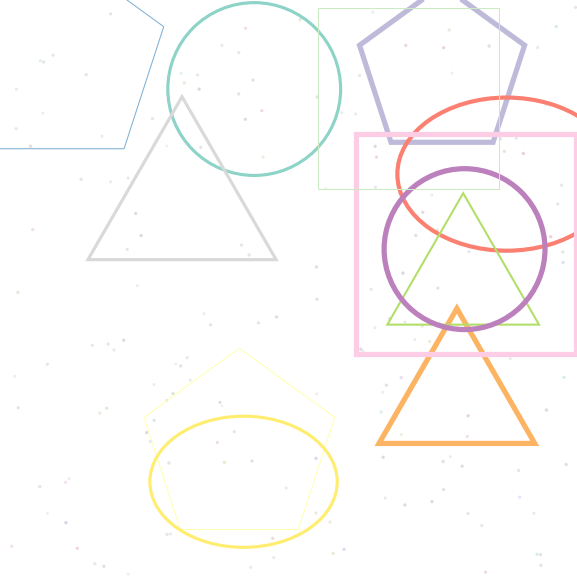[{"shape": "circle", "thickness": 1.5, "radius": 0.75, "center": [0.44, 0.845]}, {"shape": "pentagon", "thickness": 0.5, "radius": 0.87, "center": [0.414, 0.223]}, {"shape": "pentagon", "thickness": 2.5, "radius": 0.75, "center": [0.765, 0.874]}, {"shape": "oval", "thickness": 2, "radius": 0.95, "center": [0.877, 0.698]}, {"shape": "pentagon", "thickness": 0.5, "radius": 0.95, "center": [0.104, 0.895]}, {"shape": "triangle", "thickness": 2.5, "radius": 0.78, "center": [0.791, 0.309]}, {"shape": "triangle", "thickness": 1, "radius": 0.76, "center": [0.802, 0.513]}, {"shape": "square", "thickness": 2.5, "radius": 0.95, "center": [0.807, 0.577]}, {"shape": "triangle", "thickness": 1.5, "radius": 0.94, "center": [0.315, 0.644]}, {"shape": "circle", "thickness": 2.5, "radius": 0.7, "center": [0.804, 0.568]}, {"shape": "square", "thickness": 0.5, "radius": 0.78, "center": [0.708, 0.829]}, {"shape": "oval", "thickness": 1.5, "radius": 0.81, "center": [0.422, 0.165]}]